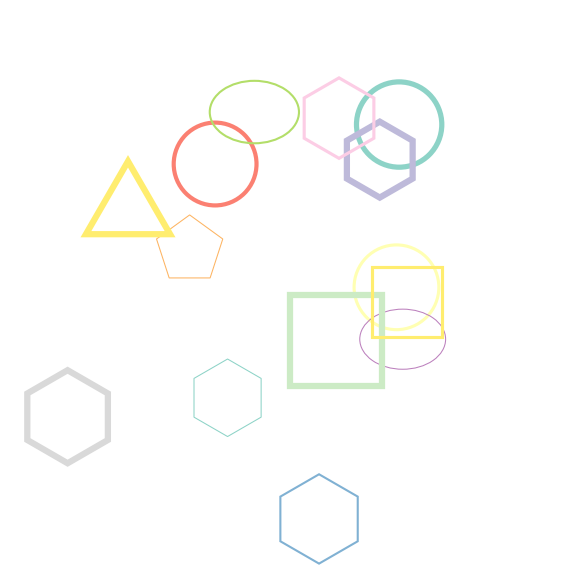[{"shape": "circle", "thickness": 2.5, "radius": 0.37, "center": [0.691, 0.783]}, {"shape": "hexagon", "thickness": 0.5, "radius": 0.34, "center": [0.394, 0.31]}, {"shape": "circle", "thickness": 1.5, "radius": 0.37, "center": [0.687, 0.502]}, {"shape": "hexagon", "thickness": 3, "radius": 0.33, "center": [0.658, 0.723]}, {"shape": "circle", "thickness": 2, "radius": 0.36, "center": [0.372, 0.715]}, {"shape": "hexagon", "thickness": 1, "radius": 0.39, "center": [0.552, 0.101]}, {"shape": "pentagon", "thickness": 0.5, "radius": 0.3, "center": [0.328, 0.567]}, {"shape": "oval", "thickness": 1, "radius": 0.39, "center": [0.44, 0.805]}, {"shape": "hexagon", "thickness": 1.5, "radius": 0.35, "center": [0.587, 0.795]}, {"shape": "hexagon", "thickness": 3, "radius": 0.4, "center": [0.117, 0.278]}, {"shape": "oval", "thickness": 0.5, "radius": 0.37, "center": [0.697, 0.412]}, {"shape": "square", "thickness": 3, "radius": 0.39, "center": [0.582, 0.41]}, {"shape": "square", "thickness": 1.5, "radius": 0.3, "center": [0.705, 0.477]}, {"shape": "triangle", "thickness": 3, "radius": 0.42, "center": [0.222, 0.636]}]